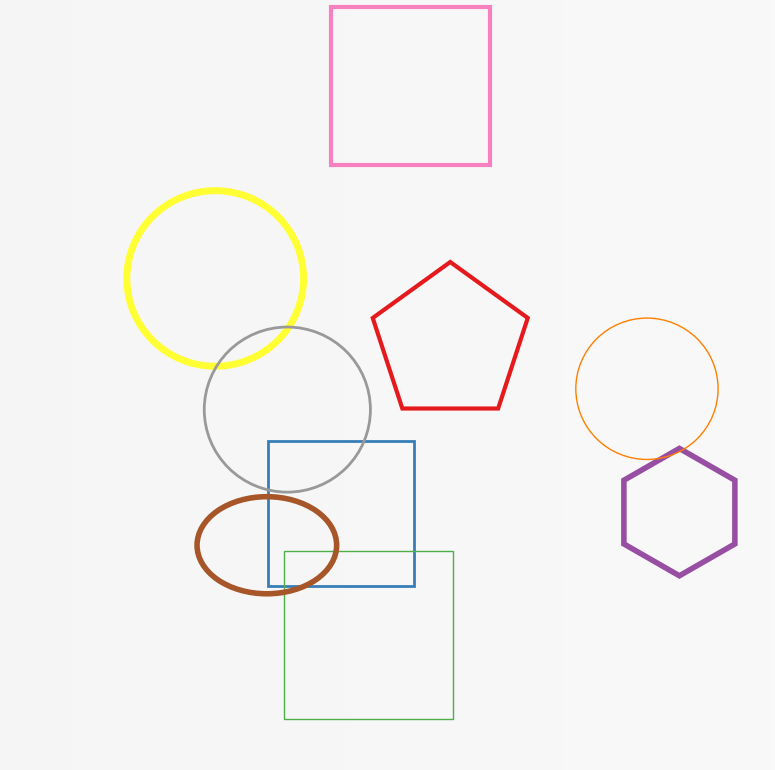[{"shape": "pentagon", "thickness": 1.5, "radius": 0.53, "center": [0.581, 0.555]}, {"shape": "square", "thickness": 1, "radius": 0.47, "center": [0.44, 0.333]}, {"shape": "square", "thickness": 0.5, "radius": 0.55, "center": [0.475, 0.175]}, {"shape": "hexagon", "thickness": 2, "radius": 0.41, "center": [0.877, 0.335]}, {"shape": "circle", "thickness": 0.5, "radius": 0.46, "center": [0.835, 0.495]}, {"shape": "circle", "thickness": 2.5, "radius": 0.57, "center": [0.278, 0.638]}, {"shape": "oval", "thickness": 2, "radius": 0.45, "center": [0.344, 0.292]}, {"shape": "square", "thickness": 1.5, "radius": 0.51, "center": [0.529, 0.889]}, {"shape": "circle", "thickness": 1, "radius": 0.54, "center": [0.371, 0.468]}]